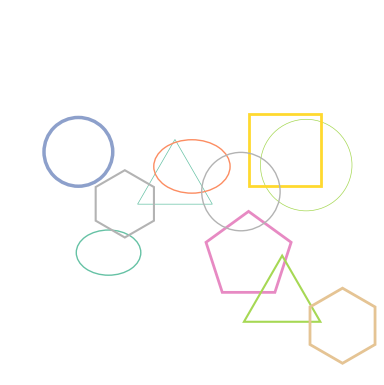[{"shape": "triangle", "thickness": 0.5, "radius": 0.56, "center": [0.454, 0.526]}, {"shape": "oval", "thickness": 1, "radius": 0.42, "center": [0.282, 0.344]}, {"shape": "oval", "thickness": 1, "radius": 0.5, "center": [0.499, 0.568]}, {"shape": "circle", "thickness": 2.5, "radius": 0.45, "center": [0.204, 0.606]}, {"shape": "pentagon", "thickness": 2, "radius": 0.58, "center": [0.646, 0.335]}, {"shape": "triangle", "thickness": 1.5, "radius": 0.57, "center": [0.733, 0.222]}, {"shape": "circle", "thickness": 0.5, "radius": 0.59, "center": [0.795, 0.571]}, {"shape": "square", "thickness": 2, "radius": 0.47, "center": [0.741, 0.61]}, {"shape": "hexagon", "thickness": 2, "radius": 0.49, "center": [0.89, 0.154]}, {"shape": "circle", "thickness": 1, "radius": 0.51, "center": [0.626, 0.502]}, {"shape": "hexagon", "thickness": 1.5, "radius": 0.44, "center": [0.324, 0.47]}]